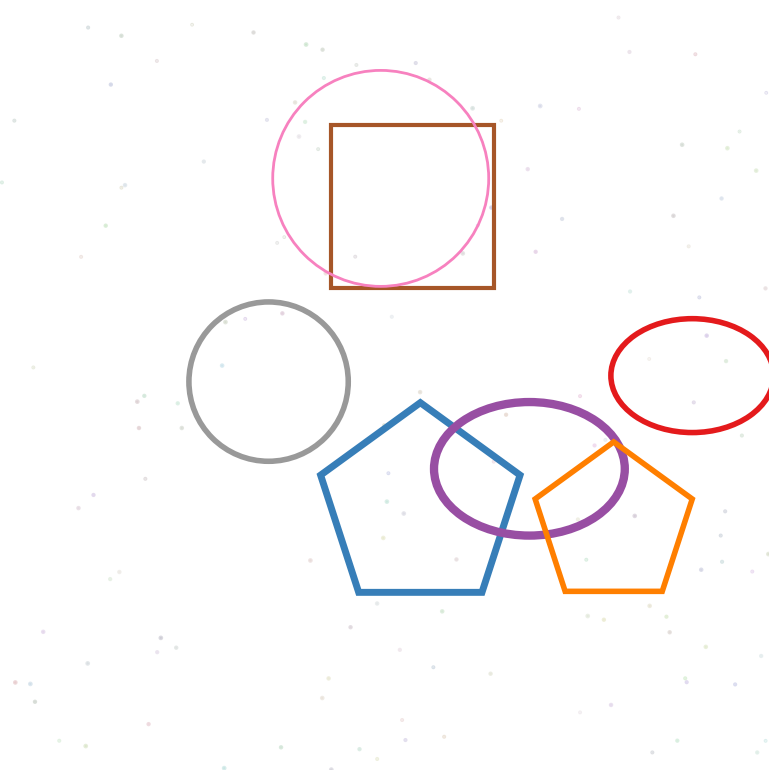[{"shape": "oval", "thickness": 2, "radius": 0.53, "center": [0.899, 0.512]}, {"shape": "pentagon", "thickness": 2.5, "radius": 0.68, "center": [0.546, 0.341]}, {"shape": "oval", "thickness": 3, "radius": 0.62, "center": [0.688, 0.391]}, {"shape": "pentagon", "thickness": 2, "radius": 0.54, "center": [0.797, 0.319]}, {"shape": "square", "thickness": 1.5, "radius": 0.53, "center": [0.536, 0.731]}, {"shape": "circle", "thickness": 1, "radius": 0.7, "center": [0.494, 0.768]}, {"shape": "circle", "thickness": 2, "radius": 0.52, "center": [0.349, 0.504]}]